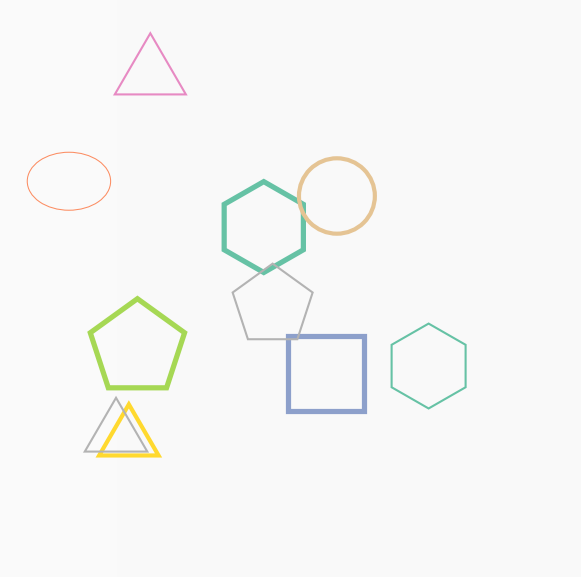[{"shape": "hexagon", "thickness": 2.5, "radius": 0.39, "center": [0.454, 0.606]}, {"shape": "hexagon", "thickness": 1, "radius": 0.37, "center": [0.737, 0.365]}, {"shape": "oval", "thickness": 0.5, "radius": 0.36, "center": [0.119, 0.685]}, {"shape": "square", "thickness": 2.5, "radius": 0.33, "center": [0.561, 0.352]}, {"shape": "triangle", "thickness": 1, "radius": 0.35, "center": [0.259, 0.871]}, {"shape": "pentagon", "thickness": 2.5, "radius": 0.43, "center": [0.236, 0.397]}, {"shape": "triangle", "thickness": 2, "radius": 0.29, "center": [0.222, 0.24]}, {"shape": "circle", "thickness": 2, "radius": 0.33, "center": [0.58, 0.66]}, {"shape": "triangle", "thickness": 1, "radius": 0.31, "center": [0.2, 0.248]}, {"shape": "pentagon", "thickness": 1, "radius": 0.36, "center": [0.469, 0.47]}]